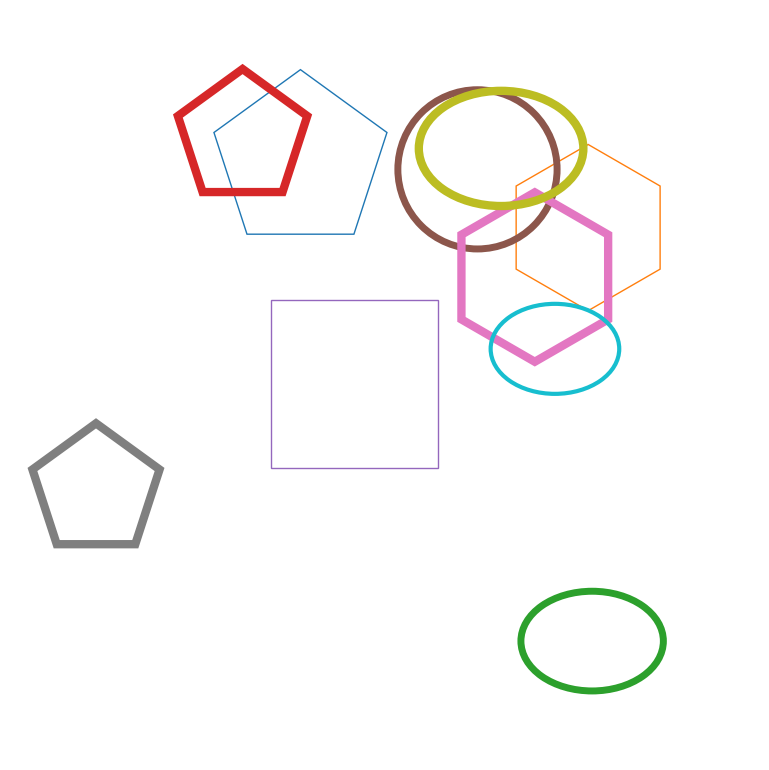[{"shape": "pentagon", "thickness": 0.5, "radius": 0.59, "center": [0.39, 0.791]}, {"shape": "hexagon", "thickness": 0.5, "radius": 0.54, "center": [0.764, 0.704]}, {"shape": "oval", "thickness": 2.5, "radius": 0.46, "center": [0.769, 0.167]}, {"shape": "pentagon", "thickness": 3, "radius": 0.44, "center": [0.315, 0.822]}, {"shape": "square", "thickness": 0.5, "radius": 0.54, "center": [0.46, 0.501]}, {"shape": "circle", "thickness": 2.5, "radius": 0.52, "center": [0.62, 0.78]}, {"shape": "hexagon", "thickness": 3, "radius": 0.55, "center": [0.695, 0.64]}, {"shape": "pentagon", "thickness": 3, "radius": 0.43, "center": [0.125, 0.363]}, {"shape": "oval", "thickness": 3, "radius": 0.53, "center": [0.651, 0.807]}, {"shape": "oval", "thickness": 1.5, "radius": 0.42, "center": [0.721, 0.547]}]